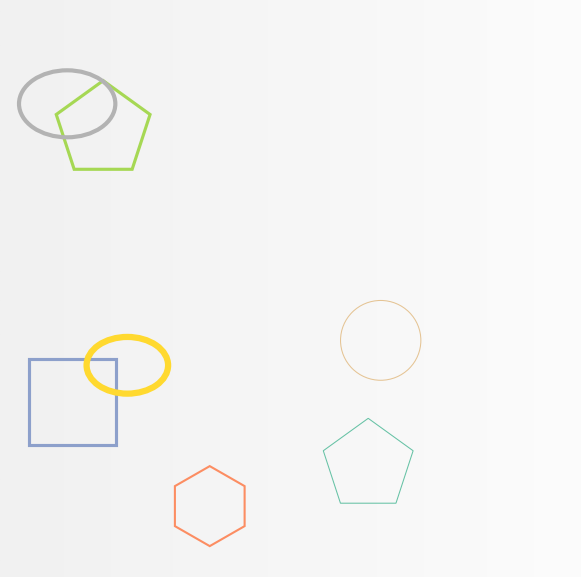[{"shape": "pentagon", "thickness": 0.5, "radius": 0.41, "center": [0.633, 0.194]}, {"shape": "hexagon", "thickness": 1, "radius": 0.35, "center": [0.361, 0.123]}, {"shape": "square", "thickness": 1.5, "radius": 0.37, "center": [0.125, 0.303]}, {"shape": "pentagon", "thickness": 1.5, "radius": 0.42, "center": [0.177, 0.775]}, {"shape": "oval", "thickness": 3, "radius": 0.35, "center": [0.219, 0.367]}, {"shape": "circle", "thickness": 0.5, "radius": 0.35, "center": [0.655, 0.41]}, {"shape": "oval", "thickness": 2, "radius": 0.41, "center": [0.116, 0.819]}]